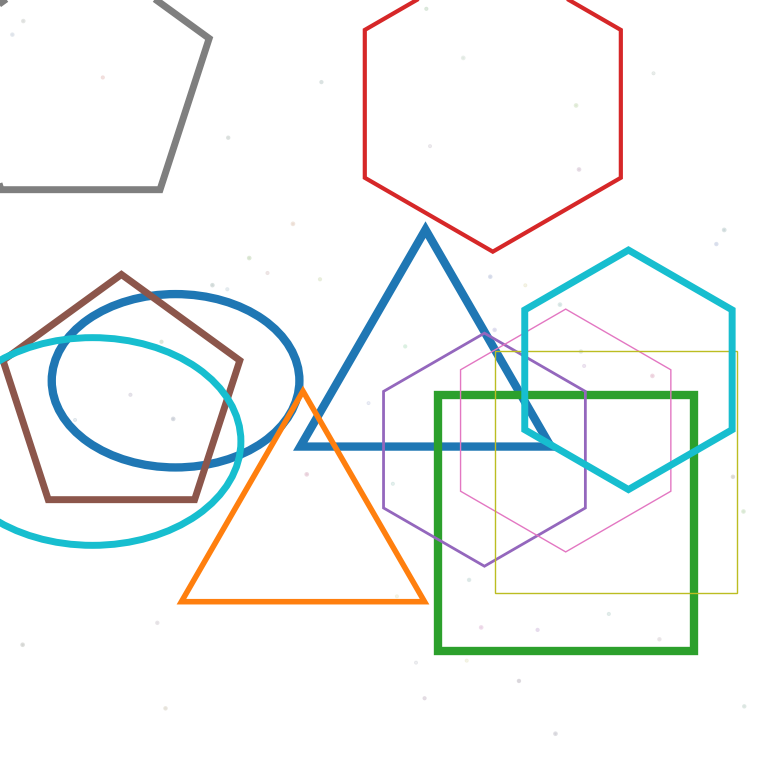[{"shape": "oval", "thickness": 3, "radius": 0.8, "center": [0.228, 0.505]}, {"shape": "triangle", "thickness": 3, "radius": 0.94, "center": [0.553, 0.514]}, {"shape": "triangle", "thickness": 2, "radius": 0.91, "center": [0.393, 0.31]}, {"shape": "square", "thickness": 3, "radius": 0.83, "center": [0.735, 0.321]}, {"shape": "hexagon", "thickness": 1.5, "radius": 0.96, "center": [0.64, 0.865]}, {"shape": "hexagon", "thickness": 1, "radius": 0.76, "center": [0.629, 0.416]}, {"shape": "pentagon", "thickness": 2.5, "radius": 0.81, "center": [0.158, 0.482]}, {"shape": "hexagon", "thickness": 0.5, "radius": 0.79, "center": [0.735, 0.441]}, {"shape": "pentagon", "thickness": 2.5, "radius": 0.88, "center": [0.105, 0.896]}, {"shape": "square", "thickness": 0.5, "radius": 0.78, "center": [0.8, 0.387]}, {"shape": "hexagon", "thickness": 2.5, "radius": 0.78, "center": [0.816, 0.52]}, {"shape": "oval", "thickness": 2.5, "radius": 0.96, "center": [0.12, 0.427]}]